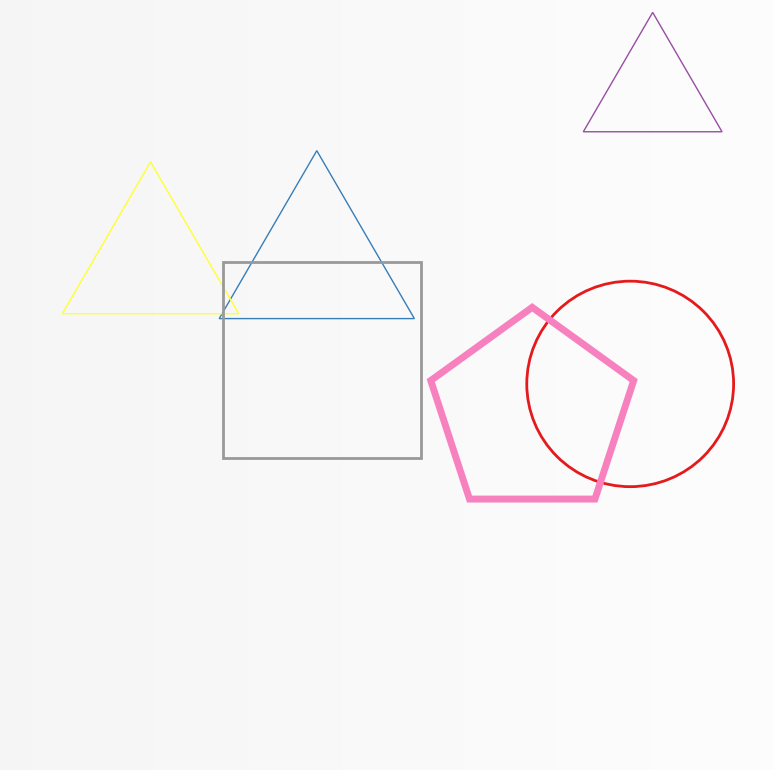[{"shape": "circle", "thickness": 1, "radius": 0.67, "center": [0.813, 0.501]}, {"shape": "triangle", "thickness": 0.5, "radius": 0.73, "center": [0.409, 0.659]}, {"shape": "triangle", "thickness": 0.5, "radius": 0.52, "center": [0.842, 0.881]}, {"shape": "triangle", "thickness": 0.5, "radius": 0.66, "center": [0.194, 0.658]}, {"shape": "pentagon", "thickness": 2.5, "radius": 0.69, "center": [0.687, 0.463]}, {"shape": "square", "thickness": 1, "radius": 0.64, "center": [0.415, 0.532]}]